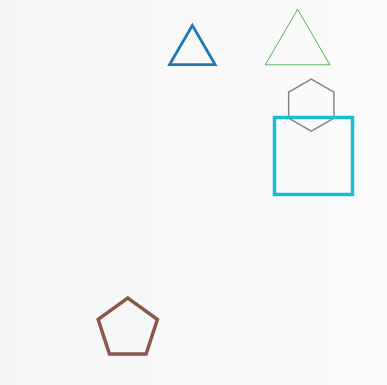[{"shape": "triangle", "thickness": 2, "radius": 0.34, "center": [0.496, 0.866]}, {"shape": "triangle", "thickness": 0.5, "radius": 0.48, "center": [0.768, 0.88]}, {"shape": "pentagon", "thickness": 2.5, "radius": 0.4, "center": [0.33, 0.146]}, {"shape": "hexagon", "thickness": 1, "radius": 0.34, "center": [0.803, 0.727]}, {"shape": "square", "thickness": 2.5, "radius": 0.5, "center": [0.808, 0.596]}]